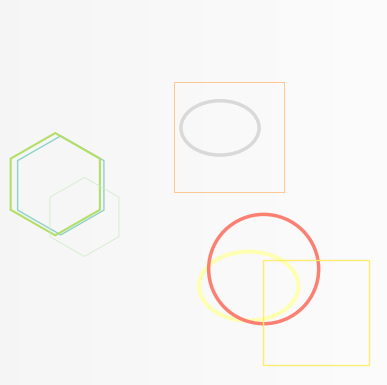[{"shape": "hexagon", "thickness": 1, "radius": 0.64, "center": [0.157, 0.519]}, {"shape": "oval", "thickness": 3, "radius": 0.64, "center": [0.642, 0.257]}, {"shape": "circle", "thickness": 2.5, "radius": 0.71, "center": [0.68, 0.301]}, {"shape": "square", "thickness": 0.5, "radius": 0.72, "center": [0.591, 0.645]}, {"shape": "hexagon", "thickness": 1.5, "radius": 0.66, "center": [0.143, 0.522]}, {"shape": "oval", "thickness": 2.5, "radius": 0.5, "center": [0.568, 0.668]}, {"shape": "hexagon", "thickness": 0.5, "radius": 0.51, "center": [0.218, 0.436]}, {"shape": "square", "thickness": 1, "radius": 0.68, "center": [0.816, 0.189]}]